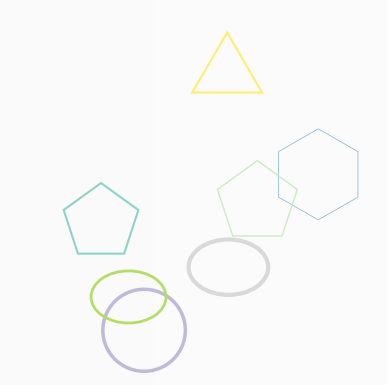[{"shape": "pentagon", "thickness": 1.5, "radius": 0.51, "center": [0.261, 0.423]}, {"shape": "circle", "thickness": 2.5, "radius": 0.53, "center": [0.372, 0.142]}, {"shape": "hexagon", "thickness": 0.5, "radius": 0.59, "center": [0.821, 0.547]}, {"shape": "oval", "thickness": 2, "radius": 0.48, "center": [0.332, 0.229]}, {"shape": "oval", "thickness": 3, "radius": 0.51, "center": [0.589, 0.306]}, {"shape": "pentagon", "thickness": 1, "radius": 0.54, "center": [0.664, 0.475]}, {"shape": "triangle", "thickness": 1.5, "radius": 0.52, "center": [0.586, 0.812]}]